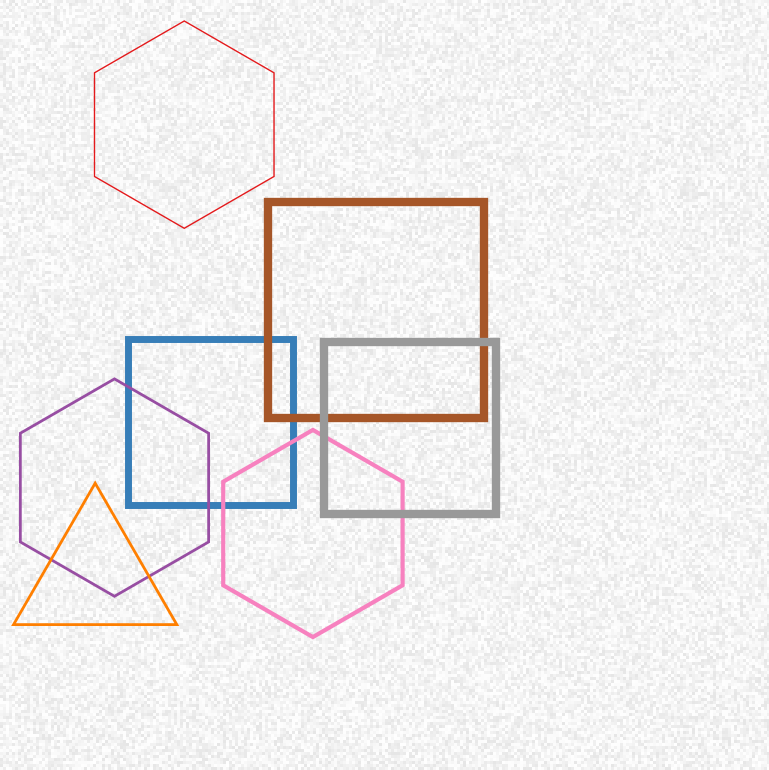[{"shape": "hexagon", "thickness": 0.5, "radius": 0.67, "center": [0.239, 0.838]}, {"shape": "square", "thickness": 2.5, "radius": 0.54, "center": [0.273, 0.452]}, {"shape": "hexagon", "thickness": 1, "radius": 0.71, "center": [0.149, 0.367]}, {"shape": "triangle", "thickness": 1, "radius": 0.61, "center": [0.124, 0.25]}, {"shape": "square", "thickness": 3, "radius": 0.7, "center": [0.489, 0.598]}, {"shape": "hexagon", "thickness": 1.5, "radius": 0.67, "center": [0.406, 0.307]}, {"shape": "square", "thickness": 3, "radius": 0.56, "center": [0.533, 0.444]}]